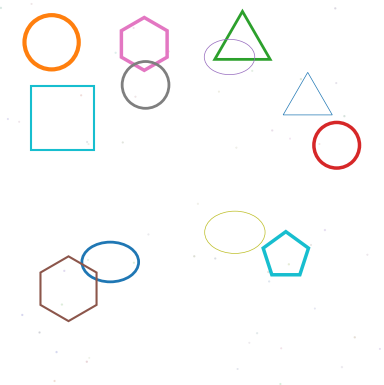[{"shape": "oval", "thickness": 2, "radius": 0.37, "center": [0.286, 0.32]}, {"shape": "triangle", "thickness": 0.5, "radius": 0.37, "center": [0.799, 0.738]}, {"shape": "circle", "thickness": 3, "radius": 0.35, "center": [0.134, 0.89]}, {"shape": "triangle", "thickness": 2, "radius": 0.42, "center": [0.63, 0.887]}, {"shape": "circle", "thickness": 2.5, "radius": 0.3, "center": [0.875, 0.623]}, {"shape": "oval", "thickness": 0.5, "radius": 0.33, "center": [0.596, 0.852]}, {"shape": "hexagon", "thickness": 1.5, "radius": 0.42, "center": [0.178, 0.25]}, {"shape": "hexagon", "thickness": 2.5, "radius": 0.34, "center": [0.375, 0.886]}, {"shape": "circle", "thickness": 2, "radius": 0.3, "center": [0.378, 0.779]}, {"shape": "oval", "thickness": 0.5, "radius": 0.39, "center": [0.61, 0.397]}, {"shape": "square", "thickness": 1.5, "radius": 0.41, "center": [0.162, 0.694]}, {"shape": "pentagon", "thickness": 2.5, "radius": 0.31, "center": [0.742, 0.336]}]